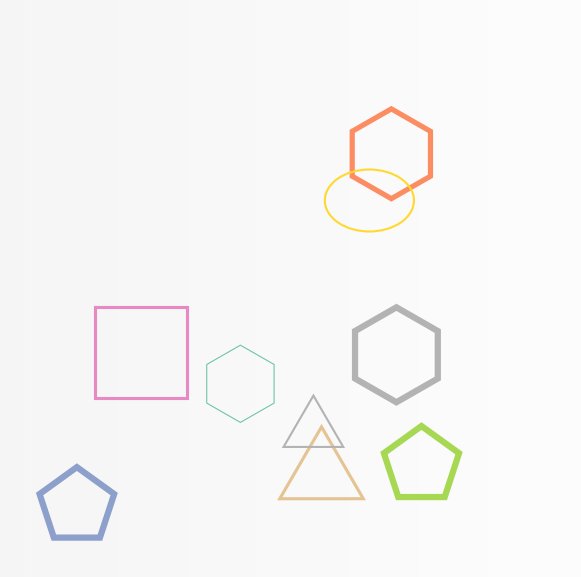[{"shape": "hexagon", "thickness": 0.5, "radius": 0.33, "center": [0.414, 0.335]}, {"shape": "hexagon", "thickness": 2.5, "radius": 0.39, "center": [0.673, 0.733]}, {"shape": "pentagon", "thickness": 3, "radius": 0.34, "center": [0.132, 0.123]}, {"shape": "square", "thickness": 1.5, "radius": 0.4, "center": [0.242, 0.388]}, {"shape": "pentagon", "thickness": 3, "radius": 0.34, "center": [0.725, 0.193]}, {"shape": "oval", "thickness": 1, "radius": 0.38, "center": [0.636, 0.652]}, {"shape": "triangle", "thickness": 1.5, "radius": 0.41, "center": [0.553, 0.177]}, {"shape": "triangle", "thickness": 1, "radius": 0.3, "center": [0.539, 0.255]}, {"shape": "hexagon", "thickness": 3, "radius": 0.41, "center": [0.682, 0.385]}]